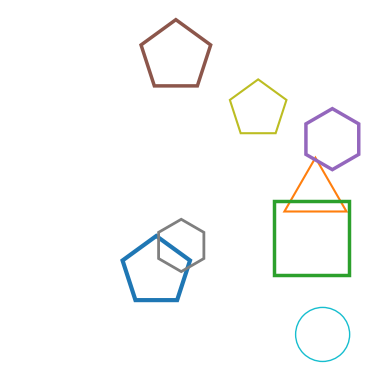[{"shape": "pentagon", "thickness": 3, "radius": 0.46, "center": [0.406, 0.295]}, {"shape": "triangle", "thickness": 1.5, "radius": 0.47, "center": [0.819, 0.497]}, {"shape": "square", "thickness": 2.5, "radius": 0.48, "center": [0.809, 0.382]}, {"shape": "hexagon", "thickness": 2.5, "radius": 0.4, "center": [0.863, 0.639]}, {"shape": "pentagon", "thickness": 2.5, "radius": 0.48, "center": [0.457, 0.854]}, {"shape": "hexagon", "thickness": 2, "radius": 0.34, "center": [0.471, 0.362]}, {"shape": "pentagon", "thickness": 1.5, "radius": 0.39, "center": [0.671, 0.717]}, {"shape": "circle", "thickness": 1, "radius": 0.35, "center": [0.838, 0.131]}]